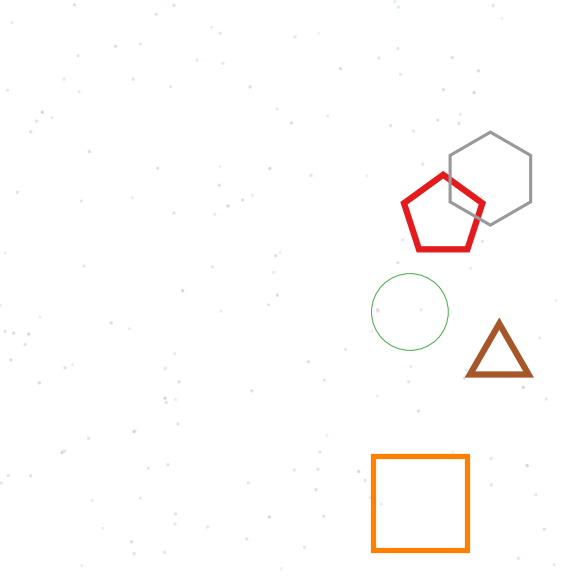[{"shape": "pentagon", "thickness": 3, "radius": 0.36, "center": [0.767, 0.625]}, {"shape": "circle", "thickness": 0.5, "radius": 0.33, "center": [0.71, 0.459]}, {"shape": "square", "thickness": 2.5, "radius": 0.41, "center": [0.727, 0.128]}, {"shape": "triangle", "thickness": 3, "radius": 0.29, "center": [0.865, 0.38]}, {"shape": "hexagon", "thickness": 1.5, "radius": 0.4, "center": [0.849, 0.69]}]